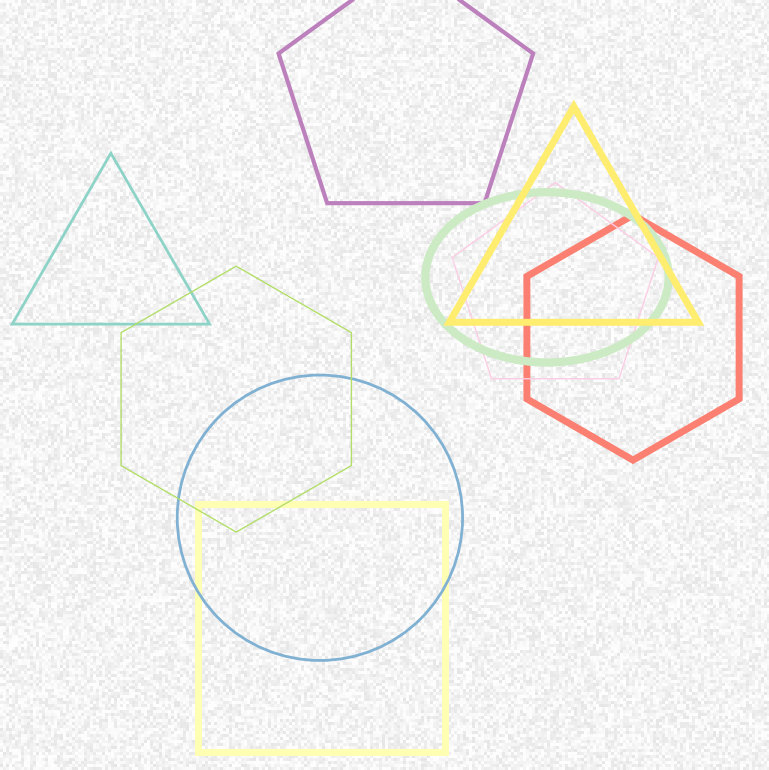[{"shape": "triangle", "thickness": 1, "radius": 0.74, "center": [0.144, 0.653]}, {"shape": "square", "thickness": 2.5, "radius": 0.8, "center": [0.418, 0.185]}, {"shape": "hexagon", "thickness": 2.5, "radius": 0.8, "center": [0.822, 0.562]}, {"shape": "circle", "thickness": 1, "radius": 0.93, "center": [0.415, 0.328]}, {"shape": "hexagon", "thickness": 0.5, "radius": 0.86, "center": [0.307, 0.482]}, {"shape": "pentagon", "thickness": 0.5, "radius": 0.7, "center": [0.721, 0.622]}, {"shape": "pentagon", "thickness": 1.5, "radius": 0.87, "center": [0.527, 0.877]}, {"shape": "oval", "thickness": 3, "radius": 0.79, "center": [0.71, 0.64]}, {"shape": "triangle", "thickness": 2.5, "radius": 0.93, "center": [0.745, 0.675]}]